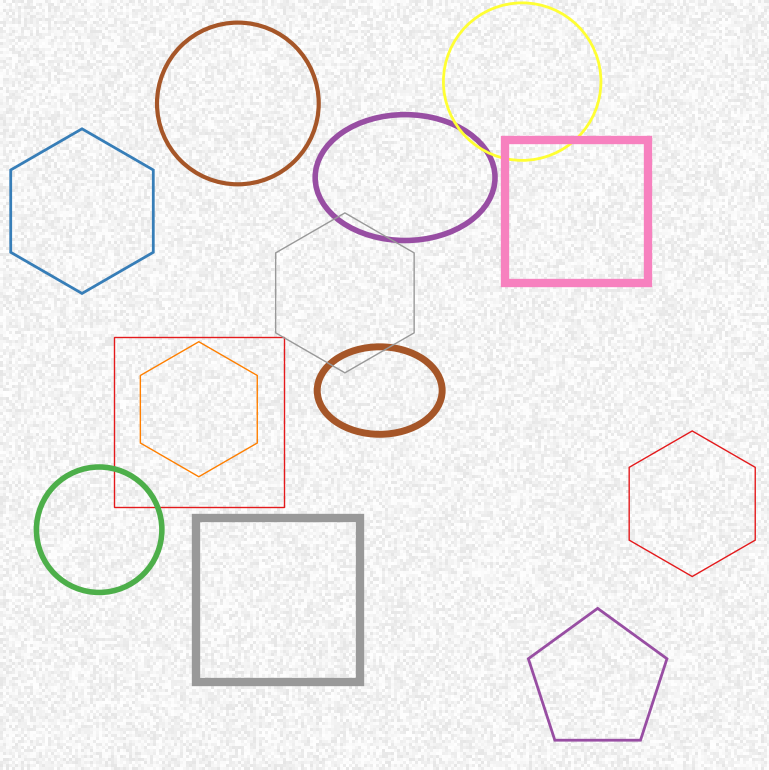[{"shape": "square", "thickness": 0.5, "radius": 0.55, "center": [0.258, 0.452]}, {"shape": "hexagon", "thickness": 0.5, "radius": 0.47, "center": [0.899, 0.346]}, {"shape": "hexagon", "thickness": 1, "radius": 0.53, "center": [0.106, 0.726]}, {"shape": "circle", "thickness": 2, "radius": 0.41, "center": [0.129, 0.312]}, {"shape": "oval", "thickness": 2, "radius": 0.58, "center": [0.526, 0.769]}, {"shape": "pentagon", "thickness": 1, "radius": 0.47, "center": [0.776, 0.115]}, {"shape": "hexagon", "thickness": 0.5, "radius": 0.44, "center": [0.258, 0.469]}, {"shape": "circle", "thickness": 1, "radius": 0.51, "center": [0.678, 0.894]}, {"shape": "circle", "thickness": 1.5, "radius": 0.53, "center": [0.309, 0.866]}, {"shape": "oval", "thickness": 2.5, "radius": 0.41, "center": [0.493, 0.493]}, {"shape": "square", "thickness": 3, "radius": 0.46, "center": [0.748, 0.726]}, {"shape": "hexagon", "thickness": 0.5, "radius": 0.52, "center": [0.448, 0.62]}, {"shape": "square", "thickness": 3, "radius": 0.53, "center": [0.361, 0.221]}]